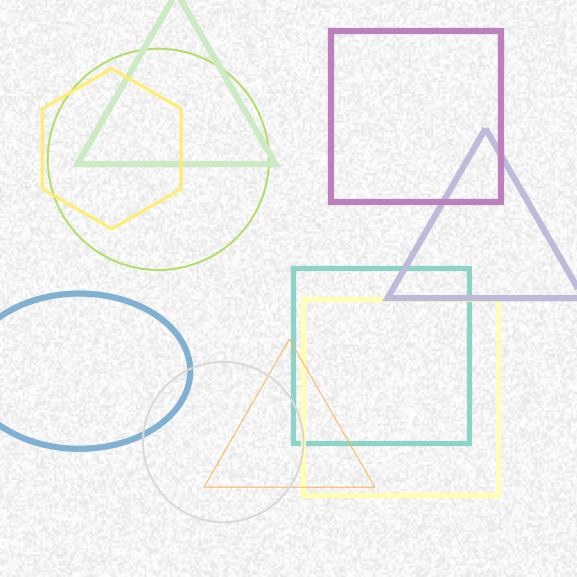[{"shape": "square", "thickness": 2.5, "radius": 0.76, "center": [0.66, 0.384]}, {"shape": "square", "thickness": 2.5, "radius": 0.84, "center": [0.694, 0.312]}, {"shape": "triangle", "thickness": 3, "radius": 0.98, "center": [0.841, 0.581]}, {"shape": "oval", "thickness": 3, "radius": 0.96, "center": [0.137, 0.356]}, {"shape": "triangle", "thickness": 0.5, "radius": 0.85, "center": [0.501, 0.241]}, {"shape": "circle", "thickness": 1, "radius": 0.96, "center": [0.274, 0.723]}, {"shape": "circle", "thickness": 1, "radius": 0.69, "center": [0.386, 0.234]}, {"shape": "square", "thickness": 3, "radius": 0.74, "center": [0.72, 0.798]}, {"shape": "triangle", "thickness": 3, "radius": 0.99, "center": [0.306, 0.814]}, {"shape": "hexagon", "thickness": 1.5, "radius": 0.69, "center": [0.193, 0.741]}]